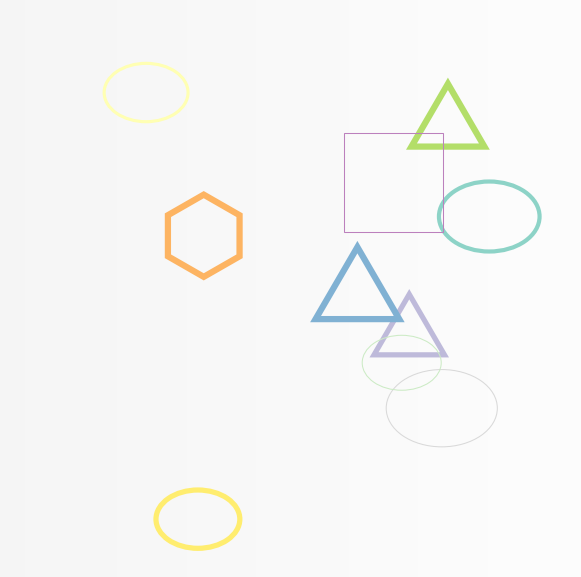[{"shape": "oval", "thickness": 2, "radius": 0.43, "center": [0.842, 0.624]}, {"shape": "oval", "thickness": 1.5, "radius": 0.36, "center": [0.251, 0.839]}, {"shape": "triangle", "thickness": 2.5, "radius": 0.35, "center": [0.704, 0.42]}, {"shape": "triangle", "thickness": 3, "radius": 0.42, "center": [0.615, 0.488]}, {"shape": "hexagon", "thickness": 3, "radius": 0.36, "center": [0.351, 0.591]}, {"shape": "triangle", "thickness": 3, "radius": 0.36, "center": [0.771, 0.782]}, {"shape": "oval", "thickness": 0.5, "radius": 0.48, "center": [0.76, 0.292]}, {"shape": "square", "thickness": 0.5, "radius": 0.43, "center": [0.677, 0.683]}, {"shape": "oval", "thickness": 0.5, "radius": 0.34, "center": [0.691, 0.371]}, {"shape": "oval", "thickness": 2.5, "radius": 0.36, "center": [0.34, 0.1]}]